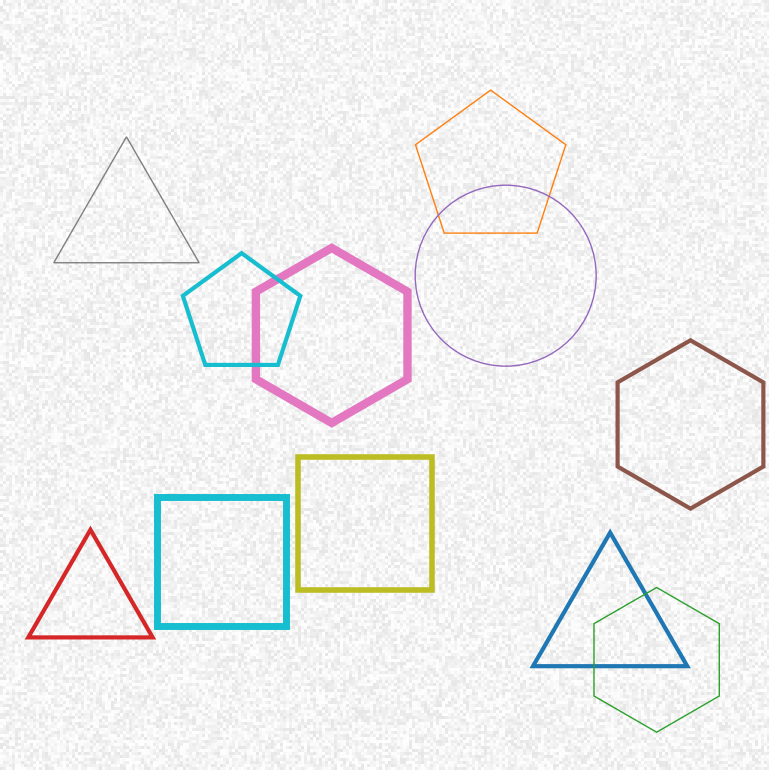[{"shape": "triangle", "thickness": 1.5, "radius": 0.58, "center": [0.792, 0.193]}, {"shape": "pentagon", "thickness": 0.5, "radius": 0.51, "center": [0.637, 0.78]}, {"shape": "hexagon", "thickness": 0.5, "radius": 0.47, "center": [0.853, 0.143]}, {"shape": "triangle", "thickness": 1.5, "radius": 0.47, "center": [0.117, 0.219]}, {"shape": "circle", "thickness": 0.5, "radius": 0.59, "center": [0.657, 0.642]}, {"shape": "hexagon", "thickness": 1.5, "radius": 0.55, "center": [0.897, 0.449]}, {"shape": "hexagon", "thickness": 3, "radius": 0.57, "center": [0.431, 0.564]}, {"shape": "triangle", "thickness": 0.5, "radius": 0.55, "center": [0.164, 0.713]}, {"shape": "square", "thickness": 2, "radius": 0.43, "center": [0.474, 0.32]}, {"shape": "square", "thickness": 2.5, "radius": 0.42, "center": [0.287, 0.27]}, {"shape": "pentagon", "thickness": 1.5, "radius": 0.4, "center": [0.314, 0.591]}]